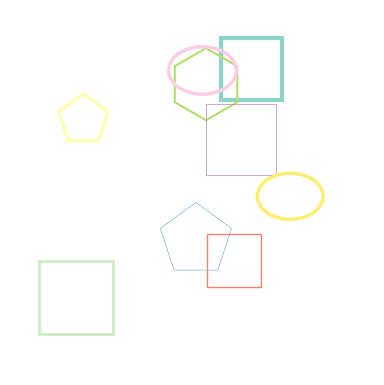[{"shape": "square", "thickness": 3, "radius": 0.4, "center": [0.653, 0.821]}, {"shape": "pentagon", "thickness": 2.5, "radius": 0.34, "center": [0.216, 0.689]}, {"shape": "square", "thickness": 1, "radius": 0.35, "center": [0.607, 0.323]}, {"shape": "pentagon", "thickness": 0.5, "radius": 0.49, "center": [0.509, 0.377]}, {"shape": "hexagon", "thickness": 1.5, "radius": 0.47, "center": [0.535, 0.781]}, {"shape": "oval", "thickness": 2.5, "radius": 0.44, "center": [0.526, 0.817]}, {"shape": "square", "thickness": 0.5, "radius": 0.46, "center": [0.626, 0.638]}, {"shape": "square", "thickness": 2, "radius": 0.48, "center": [0.198, 0.227]}, {"shape": "oval", "thickness": 2.5, "radius": 0.43, "center": [0.754, 0.49]}]